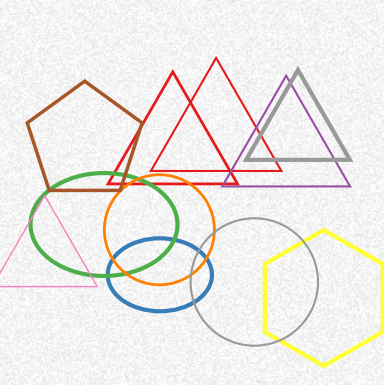[{"shape": "triangle", "thickness": 2, "radius": 0.97, "center": [0.449, 0.619]}, {"shape": "triangle", "thickness": 1.5, "radius": 0.98, "center": [0.561, 0.654]}, {"shape": "oval", "thickness": 3, "radius": 0.68, "center": [0.415, 0.286]}, {"shape": "oval", "thickness": 3, "radius": 0.95, "center": [0.27, 0.417]}, {"shape": "triangle", "thickness": 1.5, "radius": 0.96, "center": [0.743, 0.612]}, {"shape": "circle", "thickness": 2, "radius": 0.71, "center": [0.414, 0.403]}, {"shape": "hexagon", "thickness": 3, "radius": 0.88, "center": [0.841, 0.226]}, {"shape": "pentagon", "thickness": 2.5, "radius": 0.78, "center": [0.22, 0.632]}, {"shape": "triangle", "thickness": 1, "radius": 0.79, "center": [0.116, 0.334]}, {"shape": "circle", "thickness": 1.5, "radius": 0.83, "center": [0.661, 0.268]}, {"shape": "triangle", "thickness": 3, "radius": 0.78, "center": [0.774, 0.663]}]